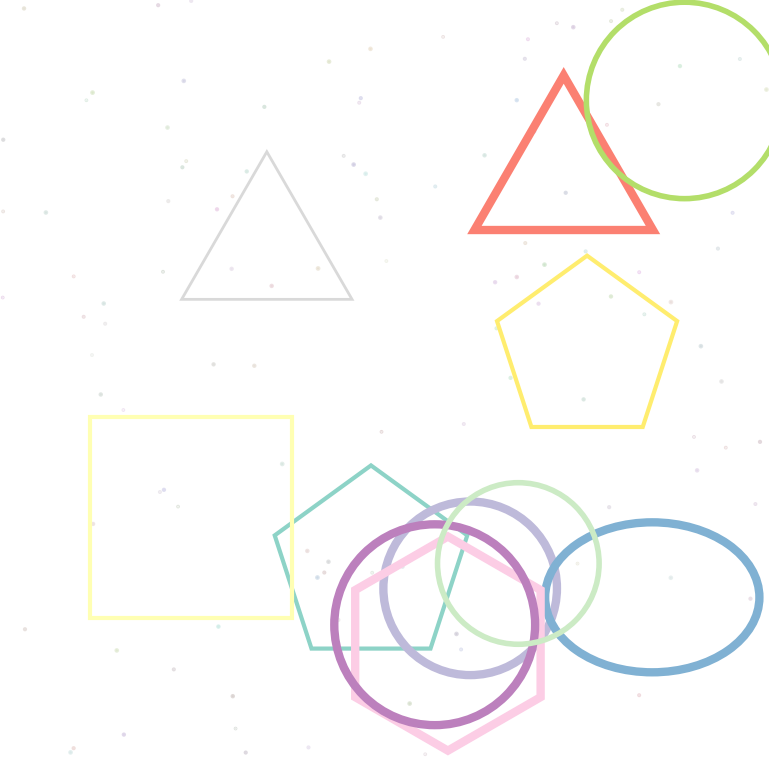[{"shape": "pentagon", "thickness": 1.5, "radius": 0.66, "center": [0.482, 0.264]}, {"shape": "square", "thickness": 1.5, "radius": 0.65, "center": [0.248, 0.328]}, {"shape": "circle", "thickness": 3, "radius": 0.56, "center": [0.611, 0.236]}, {"shape": "triangle", "thickness": 3, "radius": 0.67, "center": [0.732, 0.768]}, {"shape": "oval", "thickness": 3, "radius": 0.7, "center": [0.847, 0.224]}, {"shape": "circle", "thickness": 2, "radius": 0.64, "center": [0.889, 0.87]}, {"shape": "hexagon", "thickness": 3, "radius": 0.7, "center": [0.582, 0.164]}, {"shape": "triangle", "thickness": 1, "radius": 0.64, "center": [0.347, 0.675]}, {"shape": "circle", "thickness": 3, "radius": 0.65, "center": [0.565, 0.189]}, {"shape": "circle", "thickness": 2, "radius": 0.52, "center": [0.673, 0.268]}, {"shape": "pentagon", "thickness": 1.5, "radius": 0.61, "center": [0.762, 0.545]}]